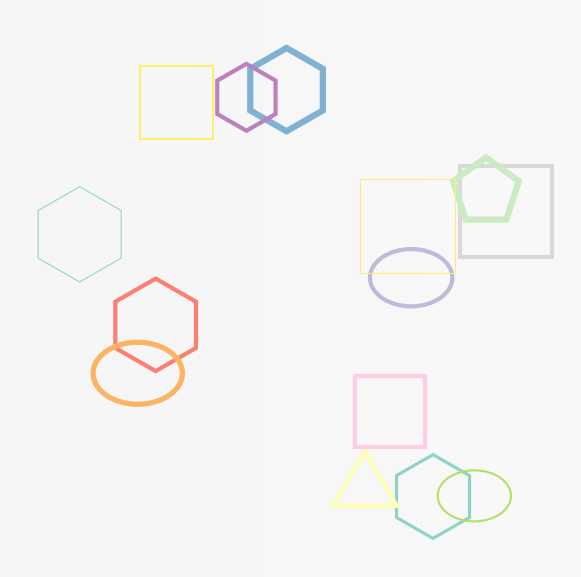[{"shape": "hexagon", "thickness": 0.5, "radius": 0.41, "center": [0.137, 0.593]}, {"shape": "hexagon", "thickness": 1.5, "radius": 0.36, "center": [0.745, 0.139]}, {"shape": "triangle", "thickness": 2, "radius": 0.32, "center": [0.628, 0.155]}, {"shape": "oval", "thickness": 2, "radius": 0.35, "center": [0.707, 0.518]}, {"shape": "hexagon", "thickness": 2, "radius": 0.4, "center": [0.268, 0.437]}, {"shape": "hexagon", "thickness": 3, "radius": 0.36, "center": [0.493, 0.844]}, {"shape": "oval", "thickness": 2.5, "radius": 0.38, "center": [0.237, 0.353]}, {"shape": "oval", "thickness": 1, "radius": 0.32, "center": [0.816, 0.141]}, {"shape": "square", "thickness": 2, "radius": 0.3, "center": [0.671, 0.286]}, {"shape": "square", "thickness": 2, "radius": 0.4, "center": [0.87, 0.633]}, {"shape": "hexagon", "thickness": 2, "radius": 0.29, "center": [0.424, 0.831]}, {"shape": "pentagon", "thickness": 3, "radius": 0.3, "center": [0.836, 0.667]}, {"shape": "square", "thickness": 0.5, "radius": 0.41, "center": [0.701, 0.607]}, {"shape": "square", "thickness": 1, "radius": 0.31, "center": [0.303, 0.822]}]